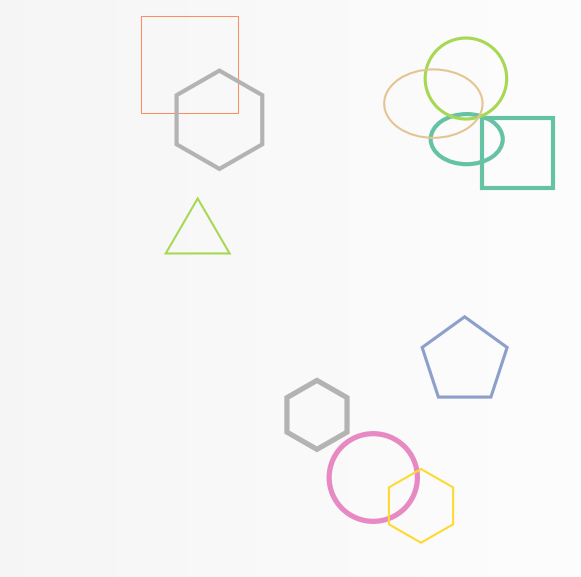[{"shape": "square", "thickness": 2, "radius": 0.3, "center": [0.89, 0.734]}, {"shape": "oval", "thickness": 2, "radius": 0.31, "center": [0.803, 0.758]}, {"shape": "square", "thickness": 0.5, "radius": 0.42, "center": [0.326, 0.888]}, {"shape": "pentagon", "thickness": 1.5, "radius": 0.38, "center": [0.799, 0.374]}, {"shape": "circle", "thickness": 2.5, "radius": 0.38, "center": [0.642, 0.172]}, {"shape": "triangle", "thickness": 1, "radius": 0.32, "center": [0.34, 0.592]}, {"shape": "circle", "thickness": 1.5, "radius": 0.35, "center": [0.802, 0.863]}, {"shape": "hexagon", "thickness": 1, "radius": 0.32, "center": [0.724, 0.123]}, {"shape": "oval", "thickness": 1, "radius": 0.42, "center": [0.746, 0.82]}, {"shape": "hexagon", "thickness": 2, "radius": 0.43, "center": [0.378, 0.792]}, {"shape": "hexagon", "thickness": 2.5, "radius": 0.3, "center": [0.545, 0.281]}]